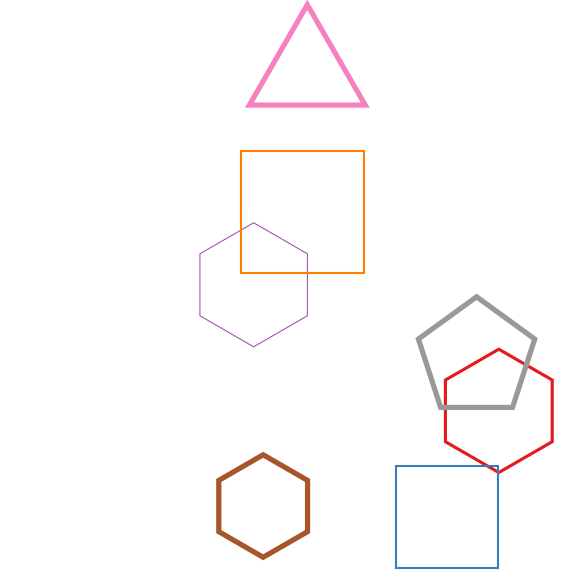[{"shape": "hexagon", "thickness": 1.5, "radius": 0.53, "center": [0.864, 0.288]}, {"shape": "square", "thickness": 1, "radius": 0.44, "center": [0.774, 0.104]}, {"shape": "hexagon", "thickness": 0.5, "radius": 0.54, "center": [0.439, 0.506]}, {"shape": "square", "thickness": 1, "radius": 0.53, "center": [0.524, 0.631]}, {"shape": "hexagon", "thickness": 2.5, "radius": 0.44, "center": [0.456, 0.123]}, {"shape": "triangle", "thickness": 2.5, "radius": 0.58, "center": [0.532, 0.875]}, {"shape": "pentagon", "thickness": 2.5, "radius": 0.53, "center": [0.825, 0.379]}]